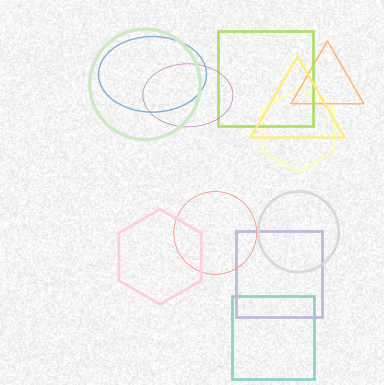[{"shape": "square", "thickness": 2, "radius": 0.54, "center": [0.71, 0.123]}, {"shape": "hexagon", "thickness": 1.5, "radius": 0.55, "center": [0.775, 0.662]}, {"shape": "square", "thickness": 2, "radius": 0.56, "center": [0.724, 0.289]}, {"shape": "circle", "thickness": 0.5, "radius": 0.54, "center": [0.559, 0.395]}, {"shape": "oval", "thickness": 1, "radius": 0.7, "center": [0.396, 0.807]}, {"shape": "triangle", "thickness": 1, "radius": 0.54, "center": [0.85, 0.785]}, {"shape": "square", "thickness": 2, "radius": 0.62, "center": [0.69, 0.797]}, {"shape": "hexagon", "thickness": 2, "radius": 0.62, "center": [0.416, 0.333]}, {"shape": "circle", "thickness": 2, "radius": 0.52, "center": [0.775, 0.398]}, {"shape": "oval", "thickness": 0.5, "radius": 0.58, "center": [0.488, 0.752]}, {"shape": "circle", "thickness": 2.5, "radius": 0.72, "center": [0.377, 0.781]}, {"shape": "triangle", "thickness": 1.5, "radius": 0.7, "center": [0.773, 0.713]}]